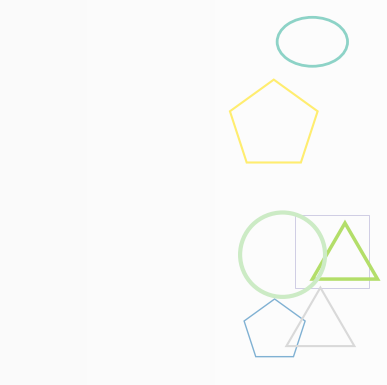[{"shape": "oval", "thickness": 2, "radius": 0.45, "center": [0.806, 0.891]}, {"shape": "square", "thickness": 0.5, "radius": 0.48, "center": [0.856, 0.347]}, {"shape": "pentagon", "thickness": 1, "radius": 0.41, "center": [0.709, 0.141]}, {"shape": "triangle", "thickness": 2.5, "radius": 0.49, "center": [0.89, 0.324]}, {"shape": "triangle", "thickness": 1.5, "radius": 0.51, "center": [0.827, 0.152]}, {"shape": "circle", "thickness": 3, "radius": 0.55, "center": [0.729, 0.338]}, {"shape": "pentagon", "thickness": 1.5, "radius": 0.59, "center": [0.707, 0.674]}]